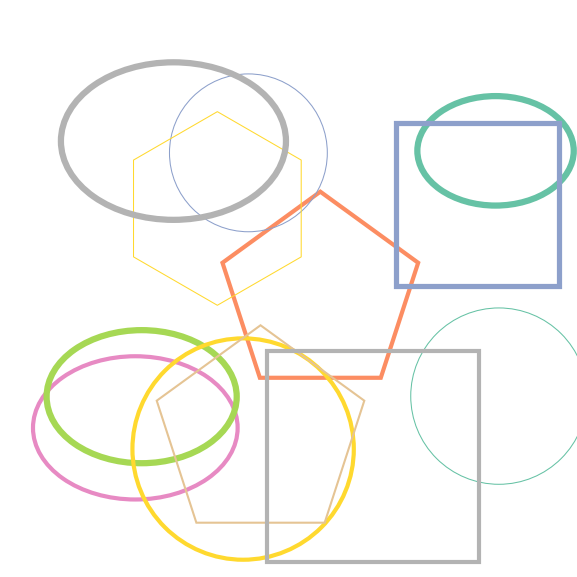[{"shape": "circle", "thickness": 0.5, "radius": 0.76, "center": [0.864, 0.313]}, {"shape": "oval", "thickness": 3, "radius": 0.68, "center": [0.858, 0.738]}, {"shape": "pentagon", "thickness": 2, "radius": 0.89, "center": [0.555, 0.489]}, {"shape": "square", "thickness": 2.5, "radius": 0.71, "center": [0.827, 0.645]}, {"shape": "circle", "thickness": 0.5, "radius": 0.68, "center": [0.43, 0.734]}, {"shape": "oval", "thickness": 2, "radius": 0.89, "center": [0.234, 0.258]}, {"shape": "oval", "thickness": 3, "radius": 0.82, "center": [0.245, 0.312]}, {"shape": "hexagon", "thickness": 0.5, "radius": 0.84, "center": [0.376, 0.638]}, {"shape": "circle", "thickness": 2, "radius": 0.96, "center": [0.421, 0.222]}, {"shape": "pentagon", "thickness": 1, "radius": 0.94, "center": [0.451, 0.247]}, {"shape": "oval", "thickness": 3, "radius": 0.97, "center": [0.3, 0.755]}, {"shape": "square", "thickness": 2, "radius": 0.92, "center": [0.646, 0.208]}]